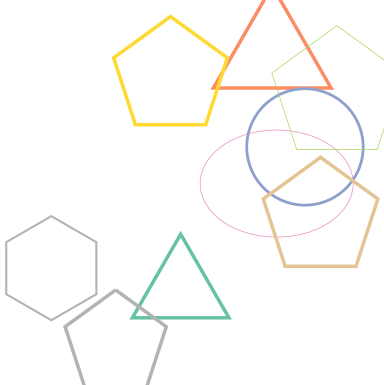[{"shape": "triangle", "thickness": 2.5, "radius": 0.72, "center": [0.469, 0.247]}, {"shape": "triangle", "thickness": 2.5, "radius": 0.88, "center": [0.707, 0.86]}, {"shape": "circle", "thickness": 2, "radius": 0.76, "center": [0.792, 0.618]}, {"shape": "oval", "thickness": 0.5, "radius": 0.99, "center": [0.719, 0.523]}, {"shape": "pentagon", "thickness": 0.5, "radius": 0.89, "center": [0.875, 0.755]}, {"shape": "pentagon", "thickness": 2.5, "radius": 0.78, "center": [0.443, 0.802]}, {"shape": "pentagon", "thickness": 2.5, "radius": 0.78, "center": [0.833, 0.435]}, {"shape": "hexagon", "thickness": 1.5, "radius": 0.68, "center": [0.133, 0.303]}, {"shape": "pentagon", "thickness": 2.5, "radius": 0.69, "center": [0.3, 0.109]}]